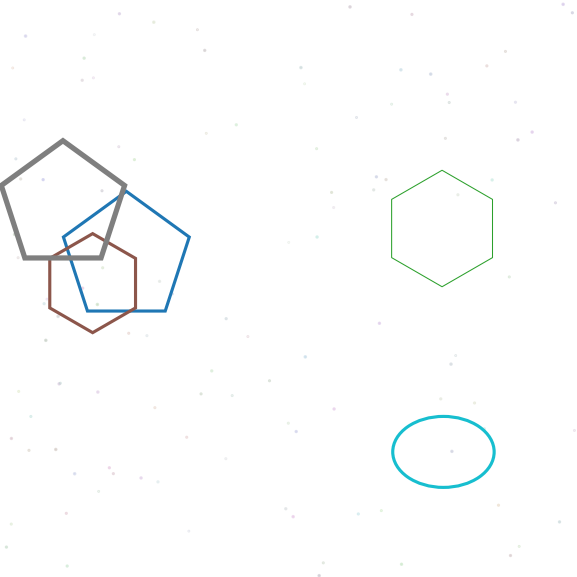[{"shape": "pentagon", "thickness": 1.5, "radius": 0.57, "center": [0.219, 0.553]}, {"shape": "hexagon", "thickness": 0.5, "radius": 0.5, "center": [0.765, 0.603]}, {"shape": "hexagon", "thickness": 1.5, "radius": 0.43, "center": [0.16, 0.509]}, {"shape": "pentagon", "thickness": 2.5, "radius": 0.56, "center": [0.109, 0.643]}, {"shape": "oval", "thickness": 1.5, "radius": 0.44, "center": [0.768, 0.217]}]